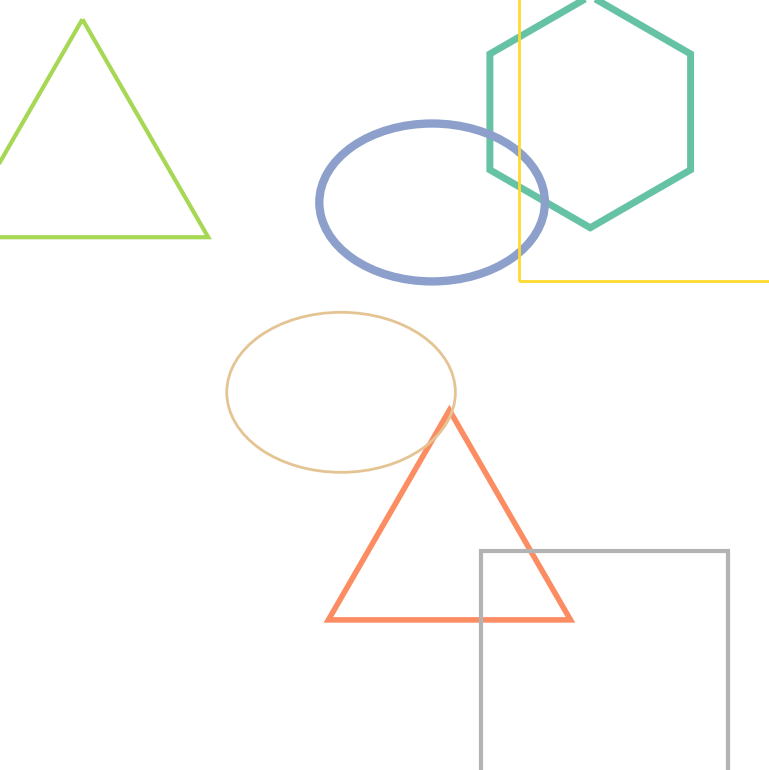[{"shape": "hexagon", "thickness": 2.5, "radius": 0.75, "center": [0.767, 0.855]}, {"shape": "triangle", "thickness": 2, "radius": 0.91, "center": [0.584, 0.286]}, {"shape": "oval", "thickness": 3, "radius": 0.73, "center": [0.561, 0.737]}, {"shape": "triangle", "thickness": 1.5, "radius": 0.94, "center": [0.107, 0.786]}, {"shape": "square", "thickness": 1, "radius": 0.92, "center": [0.859, 0.82]}, {"shape": "oval", "thickness": 1, "radius": 0.74, "center": [0.443, 0.49]}, {"shape": "square", "thickness": 1.5, "radius": 0.8, "center": [0.785, 0.125]}]